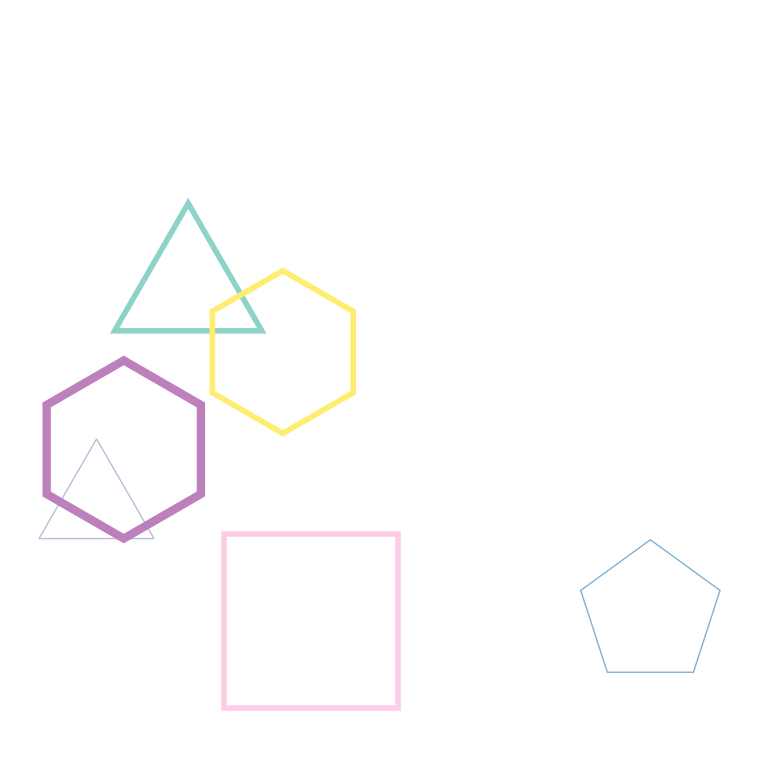[{"shape": "triangle", "thickness": 2, "radius": 0.55, "center": [0.244, 0.626]}, {"shape": "triangle", "thickness": 0.5, "radius": 0.43, "center": [0.125, 0.344]}, {"shape": "pentagon", "thickness": 0.5, "radius": 0.48, "center": [0.845, 0.204]}, {"shape": "square", "thickness": 2, "radius": 0.56, "center": [0.404, 0.193]}, {"shape": "hexagon", "thickness": 3, "radius": 0.58, "center": [0.161, 0.416]}, {"shape": "hexagon", "thickness": 2, "radius": 0.53, "center": [0.367, 0.543]}]